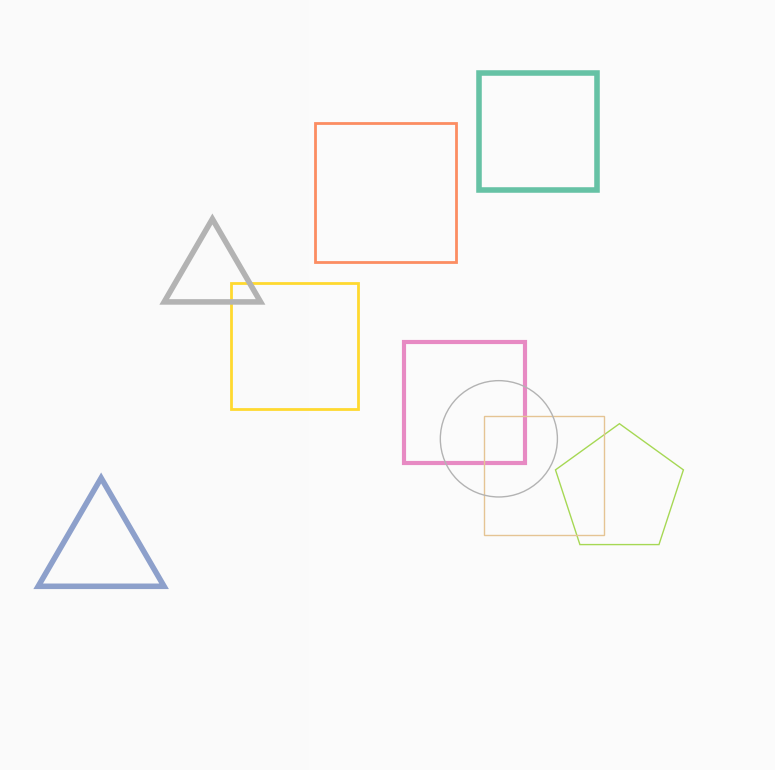[{"shape": "square", "thickness": 2, "radius": 0.38, "center": [0.695, 0.829]}, {"shape": "square", "thickness": 1, "radius": 0.45, "center": [0.497, 0.75]}, {"shape": "triangle", "thickness": 2, "radius": 0.47, "center": [0.13, 0.285]}, {"shape": "square", "thickness": 1.5, "radius": 0.39, "center": [0.599, 0.477]}, {"shape": "pentagon", "thickness": 0.5, "radius": 0.43, "center": [0.799, 0.363]}, {"shape": "square", "thickness": 1, "radius": 0.41, "center": [0.38, 0.551]}, {"shape": "square", "thickness": 0.5, "radius": 0.39, "center": [0.702, 0.383]}, {"shape": "triangle", "thickness": 2, "radius": 0.36, "center": [0.274, 0.644]}, {"shape": "circle", "thickness": 0.5, "radius": 0.38, "center": [0.644, 0.43]}]